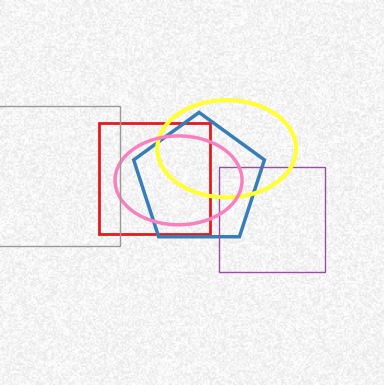[{"shape": "square", "thickness": 2, "radius": 0.72, "center": [0.401, 0.537]}, {"shape": "pentagon", "thickness": 2.5, "radius": 0.89, "center": [0.517, 0.529]}, {"shape": "square", "thickness": 1, "radius": 0.69, "center": [0.707, 0.43]}, {"shape": "oval", "thickness": 3, "radius": 0.9, "center": [0.589, 0.614]}, {"shape": "oval", "thickness": 2.5, "radius": 0.82, "center": [0.464, 0.532]}, {"shape": "square", "thickness": 1, "radius": 0.91, "center": [0.129, 0.542]}]